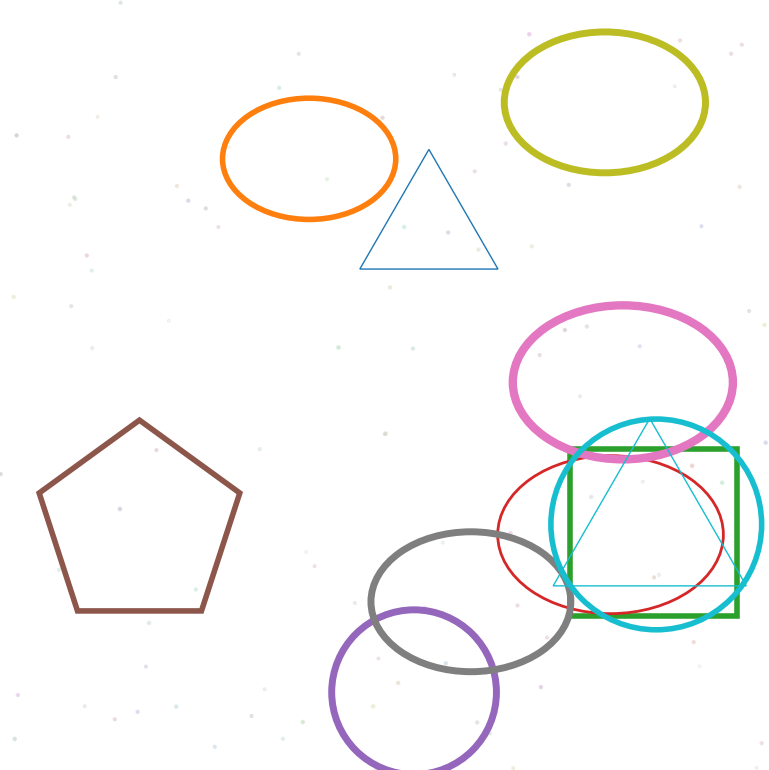[{"shape": "triangle", "thickness": 0.5, "radius": 0.52, "center": [0.557, 0.702]}, {"shape": "oval", "thickness": 2, "radius": 0.56, "center": [0.401, 0.794]}, {"shape": "square", "thickness": 2, "radius": 0.54, "center": [0.848, 0.308]}, {"shape": "oval", "thickness": 1, "radius": 0.73, "center": [0.793, 0.306]}, {"shape": "circle", "thickness": 2.5, "radius": 0.53, "center": [0.538, 0.101]}, {"shape": "pentagon", "thickness": 2, "radius": 0.68, "center": [0.181, 0.317]}, {"shape": "oval", "thickness": 3, "radius": 0.71, "center": [0.809, 0.503]}, {"shape": "oval", "thickness": 2.5, "radius": 0.65, "center": [0.612, 0.219]}, {"shape": "oval", "thickness": 2.5, "radius": 0.65, "center": [0.786, 0.867]}, {"shape": "circle", "thickness": 2, "radius": 0.68, "center": [0.852, 0.319]}, {"shape": "triangle", "thickness": 0.5, "radius": 0.72, "center": [0.844, 0.312]}]